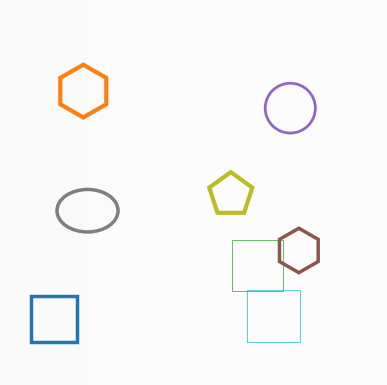[{"shape": "square", "thickness": 2.5, "radius": 0.3, "center": [0.14, 0.172]}, {"shape": "hexagon", "thickness": 3, "radius": 0.34, "center": [0.215, 0.763]}, {"shape": "square", "thickness": 0.5, "radius": 0.33, "center": [0.664, 0.31]}, {"shape": "circle", "thickness": 2, "radius": 0.32, "center": [0.749, 0.719]}, {"shape": "hexagon", "thickness": 2.5, "radius": 0.29, "center": [0.771, 0.349]}, {"shape": "oval", "thickness": 2.5, "radius": 0.39, "center": [0.226, 0.453]}, {"shape": "pentagon", "thickness": 3, "radius": 0.29, "center": [0.596, 0.495]}, {"shape": "square", "thickness": 0.5, "radius": 0.34, "center": [0.706, 0.179]}]